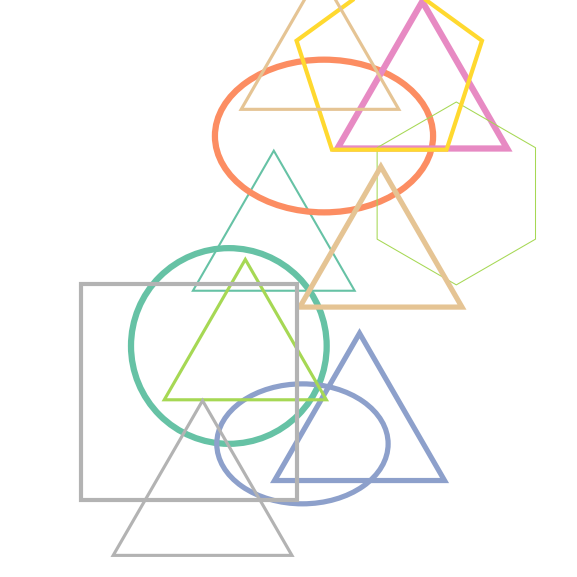[{"shape": "triangle", "thickness": 1, "radius": 0.81, "center": [0.474, 0.577]}, {"shape": "circle", "thickness": 3, "radius": 0.85, "center": [0.396, 0.4]}, {"shape": "oval", "thickness": 3, "radius": 0.94, "center": [0.561, 0.764]}, {"shape": "triangle", "thickness": 2.5, "radius": 0.85, "center": [0.623, 0.252]}, {"shape": "oval", "thickness": 2.5, "radius": 0.74, "center": [0.524, 0.231]}, {"shape": "triangle", "thickness": 3, "radius": 0.85, "center": [0.731, 0.827]}, {"shape": "triangle", "thickness": 1.5, "radius": 0.81, "center": [0.425, 0.388]}, {"shape": "hexagon", "thickness": 0.5, "radius": 0.79, "center": [0.79, 0.664]}, {"shape": "pentagon", "thickness": 2, "radius": 0.84, "center": [0.674, 0.876]}, {"shape": "triangle", "thickness": 1.5, "radius": 0.79, "center": [0.554, 0.889]}, {"shape": "triangle", "thickness": 2.5, "radius": 0.81, "center": [0.66, 0.548]}, {"shape": "square", "thickness": 2, "radius": 0.94, "center": [0.327, 0.321]}, {"shape": "triangle", "thickness": 1.5, "radius": 0.89, "center": [0.351, 0.127]}]